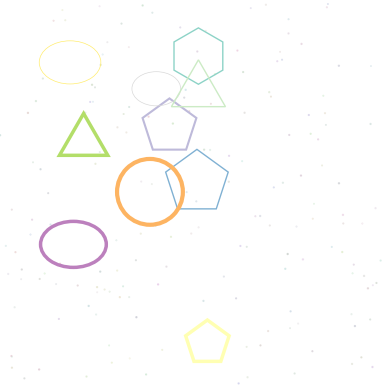[{"shape": "hexagon", "thickness": 1, "radius": 0.37, "center": [0.515, 0.854]}, {"shape": "pentagon", "thickness": 2.5, "radius": 0.3, "center": [0.539, 0.109]}, {"shape": "pentagon", "thickness": 1.5, "radius": 0.37, "center": [0.44, 0.671]}, {"shape": "pentagon", "thickness": 1, "radius": 0.43, "center": [0.512, 0.527]}, {"shape": "circle", "thickness": 3, "radius": 0.43, "center": [0.39, 0.502]}, {"shape": "triangle", "thickness": 2.5, "radius": 0.36, "center": [0.217, 0.633]}, {"shape": "oval", "thickness": 0.5, "radius": 0.32, "center": [0.406, 0.769]}, {"shape": "oval", "thickness": 2.5, "radius": 0.43, "center": [0.191, 0.365]}, {"shape": "triangle", "thickness": 1, "radius": 0.41, "center": [0.515, 0.763]}, {"shape": "oval", "thickness": 0.5, "radius": 0.4, "center": [0.182, 0.838]}]